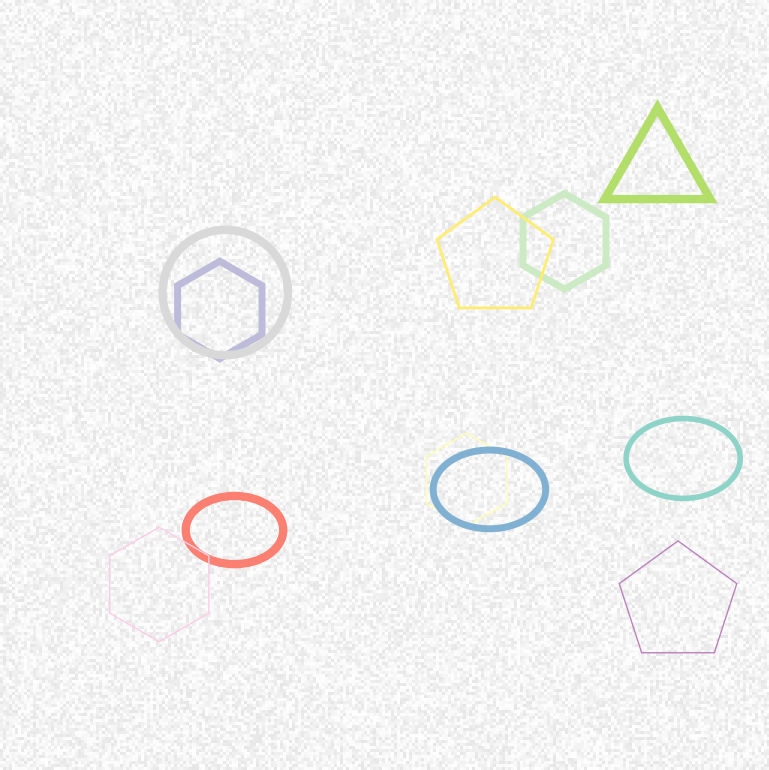[{"shape": "oval", "thickness": 2, "radius": 0.37, "center": [0.887, 0.405]}, {"shape": "hexagon", "thickness": 0.5, "radius": 0.3, "center": [0.606, 0.377]}, {"shape": "hexagon", "thickness": 2.5, "radius": 0.32, "center": [0.285, 0.597]}, {"shape": "oval", "thickness": 3, "radius": 0.32, "center": [0.305, 0.312]}, {"shape": "oval", "thickness": 2.5, "radius": 0.37, "center": [0.636, 0.364]}, {"shape": "triangle", "thickness": 3, "radius": 0.4, "center": [0.854, 0.781]}, {"shape": "hexagon", "thickness": 0.5, "radius": 0.37, "center": [0.207, 0.241]}, {"shape": "circle", "thickness": 3, "radius": 0.41, "center": [0.293, 0.62]}, {"shape": "pentagon", "thickness": 0.5, "radius": 0.4, "center": [0.881, 0.217]}, {"shape": "hexagon", "thickness": 2.5, "radius": 0.31, "center": [0.733, 0.687]}, {"shape": "pentagon", "thickness": 1, "radius": 0.4, "center": [0.643, 0.665]}]